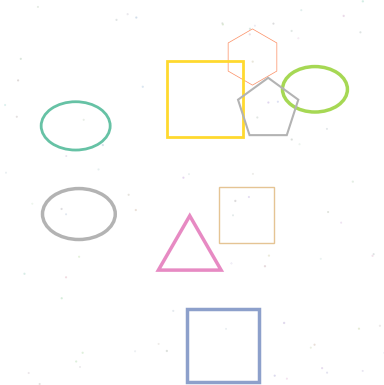[{"shape": "oval", "thickness": 2, "radius": 0.45, "center": [0.197, 0.673]}, {"shape": "hexagon", "thickness": 0.5, "radius": 0.37, "center": [0.656, 0.852]}, {"shape": "square", "thickness": 2.5, "radius": 0.47, "center": [0.579, 0.103]}, {"shape": "triangle", "thickness": 2.5, "radius": 0.47, "center": [0.493, 0.345]}, {"shape": "oval", "thickness": 2.5, "radius": 0.42, "center": [0.818, 0.768]}, {"shape": "square", "thickness": 2, "radius": 0.49, "center": [0.532, 0.743]}, {"shape": "square", "thickness": 1, "radius": 0.36, "center": [0.64, 0.441]}, {"shape": "pentagon", "thickness": 1.5, "radius": 0.41, "center": [0.697, 0.716]}, {"shape": "oval", "thickness": 2.5, "radius": 0.47, "center": [0.205, 0.444]}]